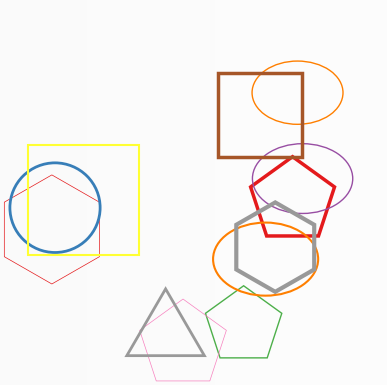[{"shape": "hexagon", "thickness": 0.5, "radius": 0.71, "center": [0.134, 0.404]}, {"shape": "pentagon", "thickness": 2.5, "radius": 0.57, "center": [0.755, 0.479]}, {"shape": "circle", "thickness": 2, "radius": 0.58, "center": [0.142, 0.461]}, {"shape": "pentagon", "thickness": 1, "radius": 0.52, "center": [0.629, 0.154]}, {"shape": "oval", "thickness": 1, "radius": 0.65, "center": [0.781, 0.536]}, {"shape": "oval", "thickness": 1.5, "radius": 0.68, "center": [0.685, 0.327]}, {"shape": "oval", "thickness": 1, "radius": 0.59, "center": [0.768, 0.759]}, {"shape": "square", "thickness": 1.5, "radius": 0.72, "center": [0.215, 0.48]}, {"shape": "square", "thickness": 2.5, "radius": 0.54, "center": [0.672, 0.702]}, {"shape": "pentagon", "thickness": 0.5, "radius": 0.59, "center": [0.472, 0.106]}, {"shape": "hexagon", "thickness": 3, "radius": 0.58, "center": [0.71, 0.358]}, {"shape": "triangle", "thickness": 2, "radius": 0.58, "center": [0.427, 0.134]}]